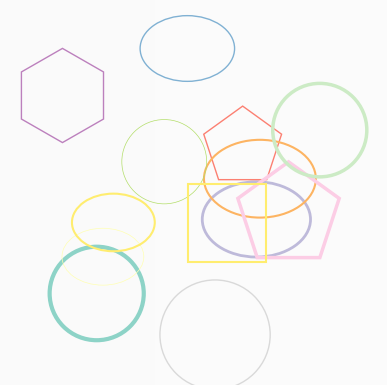[{"shape": "circle", "thickness": 3, "radius": 0.61, "center": [0.25, 0.238]}, {"shape": "oval", "thickness": 0.5, "radius": 0.53, "center": [0.266, 0.333]}, {"shape": "oval", "thickness": 2, "radius": 0.7, "center": [0.662, 0.43]}, {"shape": "pentagon", "thickness": 1, "radius": 0.53, "center": [0.626, 0.619]}, {"shape": "oval", "thickness": 1, "radius": 0.61, "center": [0.483, 0.874]}, {"shape": "oval", "thickness": 1.5, "radius": 0.72, "center": [0.671, 0.536]}, {"shape": "circle", "thickness": 0.5, "radius": 0.55, "center": [0.424, 0.58]}, {"shape": "pentagon", "thickness": 2.5, "radius": 0.69, "center": [0.745, 0.442]}, {"shape": "circle", "thickness": 1, "radius": 0.71, "center": [0.555, 0.131]}, {"shape": "hexagon", "thickness": 1, "radius": 0.61, "center": [0.161, 0.752]}, {"shape": "circle", "thickness": 2.5, "radius": 0.61, "center": [0.825, 0.662]}, {"shape": "oval", "thickness": 1.5, "radius": 0.53, "center": [0.293, 0.422]}, {"shape": "square", "thickness": 1.5, "radius": 0.5, "center": [0.586, 0.421]}]